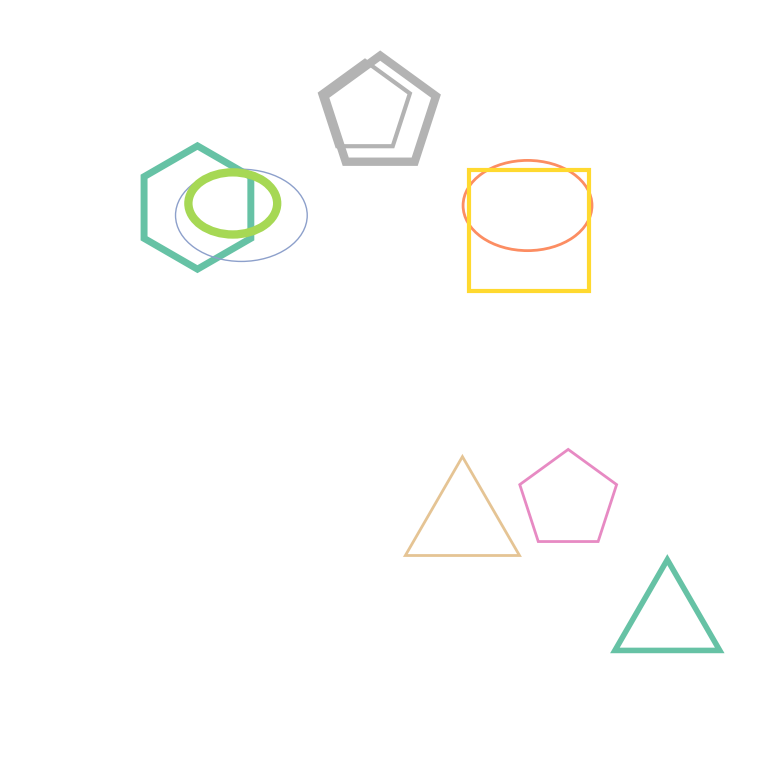[{"shape": "triangle", "thickness": 2, "radius": 0.39, "center": [0.867, 0.195]}, {"shape": "hexagon", "thickness": 2.5, "radius": 0.4, "center": [0.256, 0.73]}, {"shape": "oval", "thickness": 1, "radius": 0.42, "center": [0.685, 0.733]}, {"shape": "oval", "thickness": 0.5, "radius": 0.43, "center": [0.313, 0.72]}, {"shape": "pentagon", "thickness": 1, "radius": 0.33, "center": [0.738, 0.35]}, {"shape": "oval", "thickness": 3, "radius": 0.29, "center": [0.302, 0.736]}, {"shape": "square", "thickness": 1.5, "radius": 0.39, "center": [0.687, 0.701]}, {"shape": "triangle", "thickness": 1, "radius": 0.43, "center": [0.601, 0.321]}, {"shape": "pentagon", "thickness": 1.5, "radius": 0.31, "center": [0.474, 0.86]}, {"shape": "pentagon", "thickness": 3, "radius": 0.38, "center": [0.494, 0.852]}]